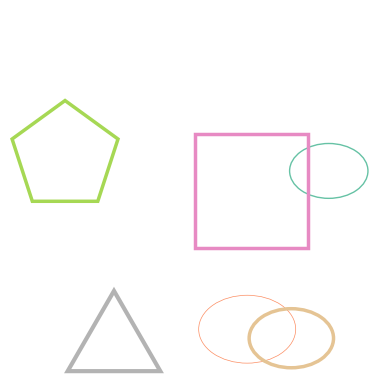[{"shape": "oval", "thickness": 1, "radius": 0.51, "center": [0.854, 0.556]}, {"shape": "oval", "thickness": 0.5, "radius": 0.63, "center": [0.642, 0.145]}, {"shape": "square", "thickness": 2.5, "radius": 0.74, "center": [0.653, 0.504]}, {"shape": "pentagon", "thickness": 2.5, "radius": 0.72, "center": [0.169, 0.594]}, {"shape": "oval", "thickness": 2.5, "radius": 0.55, "center": [0.757, 0.121]}, {"shape": "triangle", "thickness": 3, "radius": 0.69, "center": [0.296, 0.105]}]